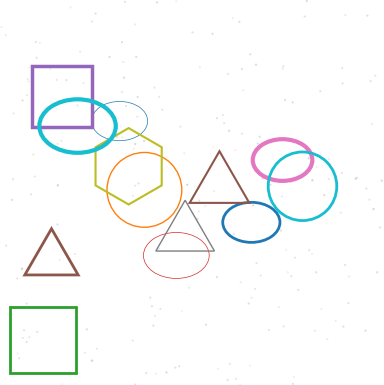[{"shape": "oval", "thickness": 2, "radius": 0.37, "center": [0.653, 0.422]}, {"shape": "oval", "thickness": 0.5, "radius": 0.36, "center": [0.311, 0.686]}, {"shape": "circle", "thickness": 1, "radius": 0.49, "center": [0.375, 0.507]}, {"shape": "square", "thickness": 2, "radius": 0.43, "center": [0.111, 0.117]}, {"shape": "oval", "thickness": 0.5, "radius": 0.43, "center": [0.458, 0.337]}, {"shape": "square", "thickness": 2.5, "radius": 0.39, "center": [0.16, 0.749]}, {"shape": "triangle", "thickness": 1.5, "radius": 0.45, "center": [0.57, 0.518]}, {"shape": "triangle", "thickness": 2, "radius": 0.4, "center": [0.134, 0.326]}, {"shape": "oval", "thickness": 3, "radius": 0.39, "center": [0.734, 0.584]}, {"shape": "triangle", "thickness": 1, "radius": 0.44, "center": [0.481, 0.392]}, {"shape": "hexagon", "thickness": 1.5, "radius": 0.5, "center": [0.334, 0.568]}, {"shape": "circle", "thickness": 2, "radius": 0.45, "center": [0.786, 0.516]}, {"shape": "oval", "thickness": 3, "radius": 0.5, "center": [0.201, 0.673]}]